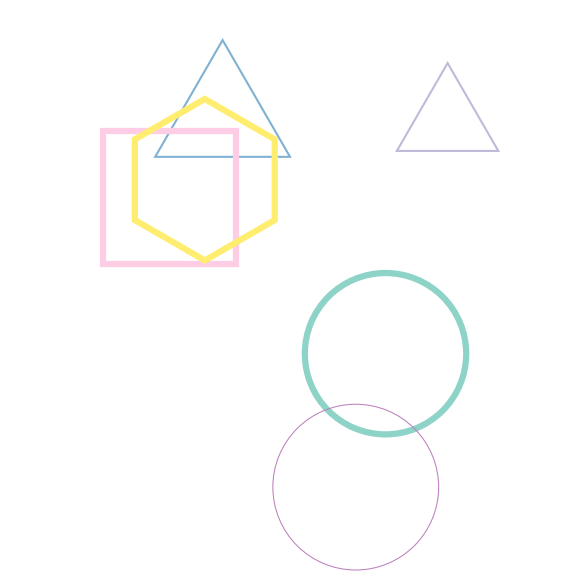[{"shape": "circle", "thickness": 3, "radius": 0.7, "center": [0.668, 0.387]}, {"shape": "triangle", "thickness": 1, "radius": 0.51, "center": [0.775, 0.788]}, {"shape": "triangle", "thickness": 1, "radius": 0.67, "center": [0.385, 0.795]}, {"shape": "square", "thickness": 3, "radius": 0.58, "center": [0.293, 0.657]}, {"shape": "circle", "thickness": 0.5, "radius": 0.72, "center": [0.616, 0.156]}, {"shape": "hexagon", "thickness": 3, "radius": 0.7, "center": [0.355, 0.688]}]